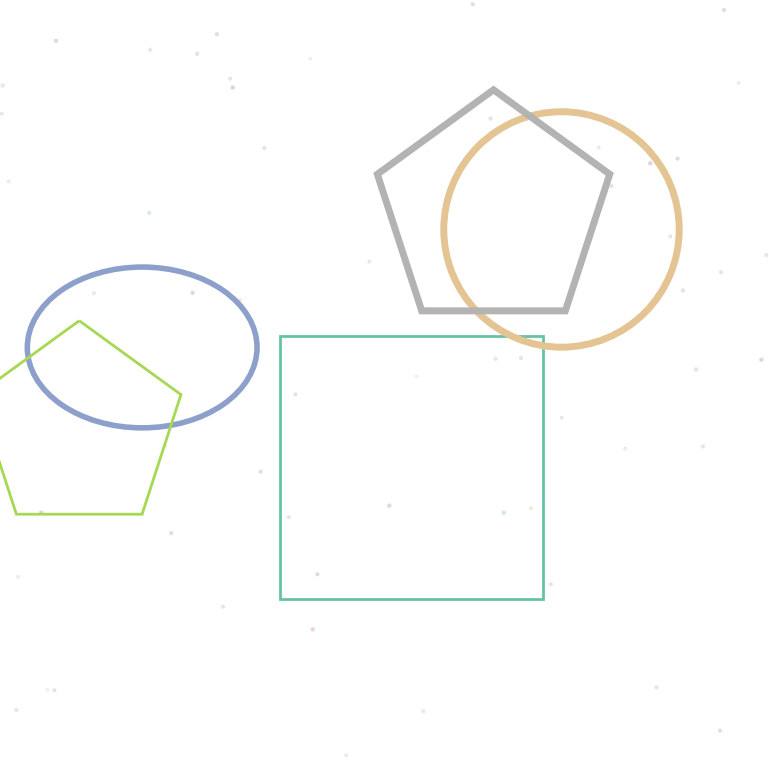[{"shape": "square", "thickness": 1, "radius": 0.85, "center": [0.535, 0.392]}, {"shape": "oval", "thickness": 2, "radius": 0.75, "center": [0.185, 0.549]}, {"shape": "pentagon", "thickness": 1, "radius": 0.69, "center": [0.103, 0.445]}, {"shape": "circle", "thickness": 2.5, "radius": 0.76, "center": [0.729, 0.702]}, {"shape": "pentagon", "thickness": 2.5, "radius": 0.79, "center": [0.641, 0.725]}]